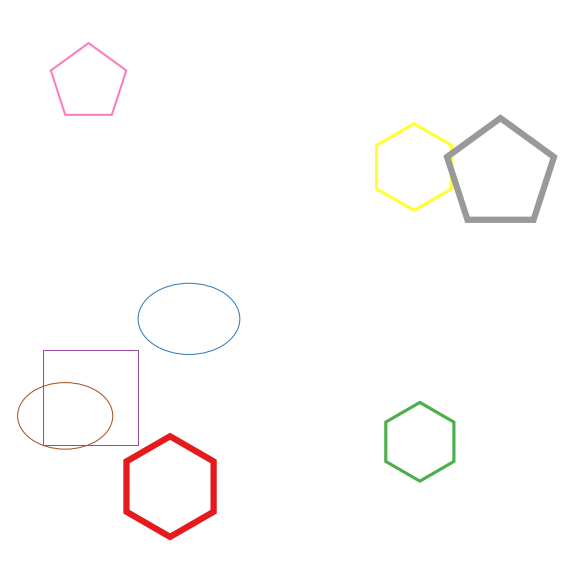[{"shape": "hexagon", "thickness": 3, "radius": 0.44, "center": [0.294, 0.157]}, {"shape": "oval", "thickness": 0.5, "radius": 0.44, "center": [0.327, 0.447]}, {"shape": "hexagon", "thickness": 1.5, "radius": 0.34, "center": [0.727, 0.234]}, {"shape": "square", "thickness": 0.5, "radius": 0.41, "center": [0.156, 0.311]}, {"shape": "hexagon", "thickness": 1.5, "radius": 0.38, "center": [0.717, 0.71]}, {"shape": "oval", "thickness": 0.5, "radius": 0.41, "center": [0.113, 0.279]}, {"shape": "pentagon", "thickness": 1, "radius": 0.34, "center": [0.153, 0.856]}, {"shape": "pentagon", "thickness": 3, "radius": 0.49, "center": [0.867, 0.697]}]